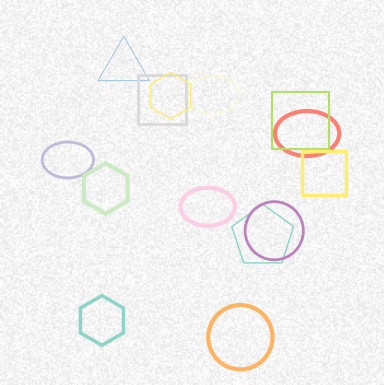[{"shape": "hexagon", "thickness": 2.5, "radius": 0.32, "center": [0.265, 0.168]}, {"shape": "pentagon", "thickness": 1, "radius": 0.42, "center": [0.682, 0.386]}, {"shape": "oval", "thickness": 0.5, "radius": 0.35, "center": [0.553, 0.754]}, {"shape": "oval", "thickness": 2, "radius": 0.33, "center": [0.176, 0.585]}, {"shape": "oval", "thickness": 3, "radius": 0.42, "center": [0.798, 0.653]}, {"shape": "triangle", "thickness": 0.5, "radius": 0.39, "center": [0.321, 0.829]}, {"shape": "circle", "thickness": 3, "radius": 0.42, "center": [0.624, 0.124]}, {"shape": "square", "thickness": 1.5, "radius": 0.37, "center": [0.782, 0.686]}, {"shape": "oval", "thickness": 3, "radius": 0.35, "center": [0.54, 0.463]}, {"shape": "square", "thickness": 2, "radius": 0.32, "center": [0.42, 0.741]}, {"shape": "circle", "thickness": 2, "radius": 0.38, "center": [0.712, 0.401]}, {"shape": "hexagon", "thickness": 3, "radius": 0.33, "center": [0.275, 0.51]}, {"shape": "hexagon", "thickness": 1, "radius": 0.3, "center": [0.443, 0.751]}, {"shape": "square", "thickness": 2.5, "radius": 0.29, "center": [0.842, 0.55]}]